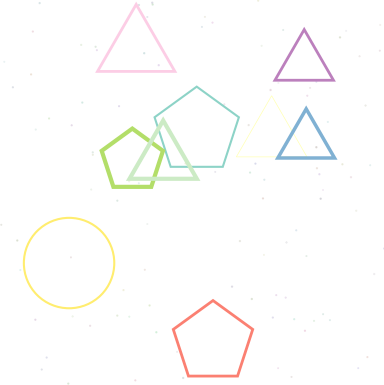[{"shape": "pentagon", "thickness": 1.5, "radius": 0.58, "center": [0.511, 0.66]}, {"shape": "triangle", "thickness": 0.5, "radius": 0.53, "center": [0.706, 0.645]}, {"shape": "pentagon", "thickness": 2, "radius": 0.54, "center": [0.553, 0.111]}, {"shape": "triangle", "thickness": 2.5, "radius": 0.43, "center": [0.795, 0.632]}, {"shape": "pentagon", "thickness": 3, "radius": 0.42, "center": [0.344, 0.582]}, {"shape": "triangle", "thickness": 2, "radius": 0.58, "center": [0.354, 0.873]}, {"shape": "triangle", "thickness": 2, "radius": 0.44, "center": [0.79, 0.835]}, {"shape": "triangle", "thickness": 3, "radius": 0.5, "center": [0.424, 0.586]}, {"shape": "circle", "thickness": 1.5, "radius": 0.59, "center": [0.179, 0.317]}]